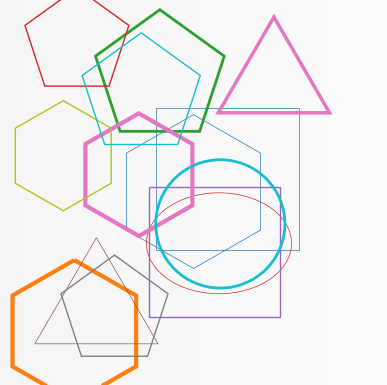[{"shape": "hexagon", "thickness": 0.5, "radius": 1.0, "center": [0.499, 0.502]}, {"shape": "square", "thickness": 0.5, "radius": 0.92, "center": [0.587, 0.535]}, {"shape": "hexagon", "thickness": 3, "radius": 0.92, "center": [0.192, 0.14]}, {"shape": "pentagon", "thickness": 2, "radius": 0.87, "center": [0.413, 0.8]}, {"shape": "pentagon", "thickness": 1, "radius": 0.71, "center": [0.199, 0.89]}, {"shape": "oval", "thickness": 0.5, "radius": 0.94, "center": [0.565, 0.368]}, {"shape": "square", "thickness": 1, "radius": 0.84, "center": [0.553, 0.345]}, {"shape": "triangle", "thickness": 0.5, "radius": 0.92, "center": [0.249, 0.199]}, {"shape": "triangle", "thickness": 2.5, "radius": 0.83, "center": [0.707, 0.79]}, {"shape": "hexagon", "thickness": 3, "radius": 0.8, "center": [0.358, 0.546]}, {"shape": "pentagon", "thickness": 1, "radius": 0.73, "center": [0.295, 0.192]}, {"shape": "hexagon", "thickness": 1, "radius": 0.71, "center": [0.163, 0.596]}, {"shape": "circle", "thickness": 2, "radius": 0.83, "center": [0.569, 0.418]}, {"shape": "pentagon", "thickness": 1, "radius": 0.8, "center": [0.364, 0.754]}]